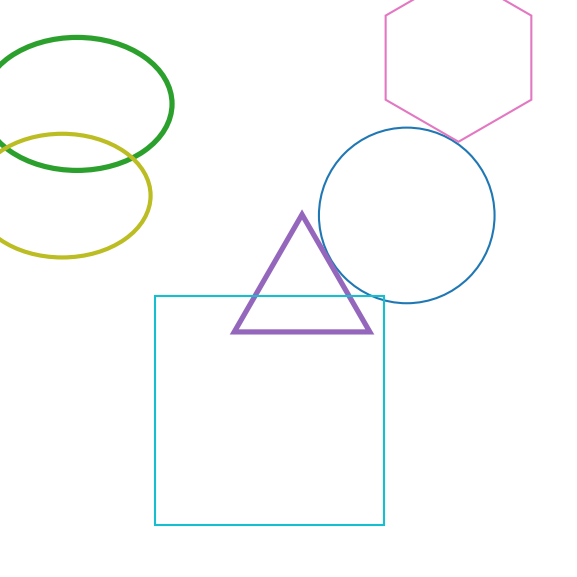[{"shape": "circle", "thickness": 1, "radius": 0.76, "center": [0.704, 0.626]}, {"shape": "oval", "thickness": 2.5, "radius": 0.82, "center": [0.133, 0.819]}, {"shape": "triangle", "thickness": 2.5, "radius": 0.68, "center": [0.523, 0.492]}, {"shape": "hexagon", "thickness": 1, "radius": 0.73, "center": [0.794, 0.899]}, {"shape": "oval", "thickness": 2, "radius": 0.76, "center": [0.108, 0.66]}, {"shape": "square", "thickness": 1, "radius": 0.99, "center": [0.467, 0.288]}]